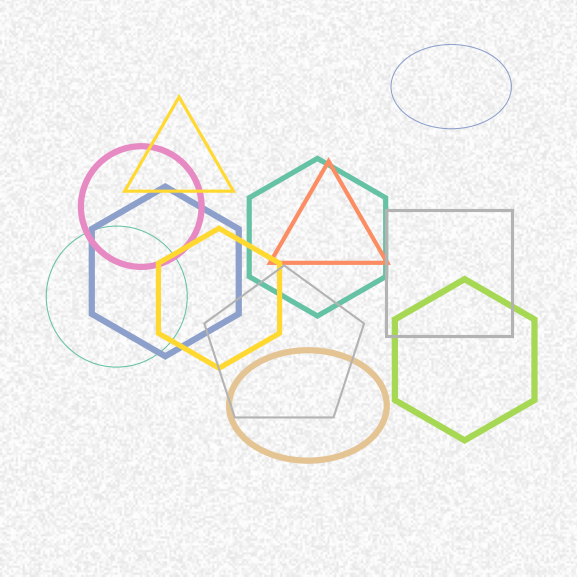[{"shape": "circle", "thickness": 0.5, "radius": 0.61, "center": [0.202, 0.486]}, {"shape": "hexagon", "thickness": 2.5, "radius": 0.68, "center": [0.55, 0.588]}, {"shape": "triangle", "thickness": 2, "radius": 0.59, "center": [0.569, 0.603]}, {"shape": "hexagon", "thickness": 3, "radius": 0.73, "center": [0.286, 0.529]}, {"shape": "oval", "thickness": 0.5, "radius": 0.52, "center": [0.781, 0.849]}, {"shape": "circle", "thickness": 3, "radius": 0.52, "center": [0.245, 0.641]}, {"shape": "hexagon", "thickness": 3, "radius": 0.7, "center": [0.805, 0.376]}, {"shape": "hexagon", "thickness": 2.5, "radius": 0.61, "center": [0.379, 0.483]}, {"shape": "triangle", "thickness": 1.5, "radius": 0.54, "center": [0.31, 0.722]}, {"shape": "oval", "thickness": 3, "radius": 0.68, "center": [0.533, 0.297]}, {"shape": "pentagon", "thickness": 1, "radius": 0.73, "center": [0.492, 0.394]}, {"shape": "square", "thickness": 1.5, "radius": 0.55, "center": [0.778, 0.526]}]